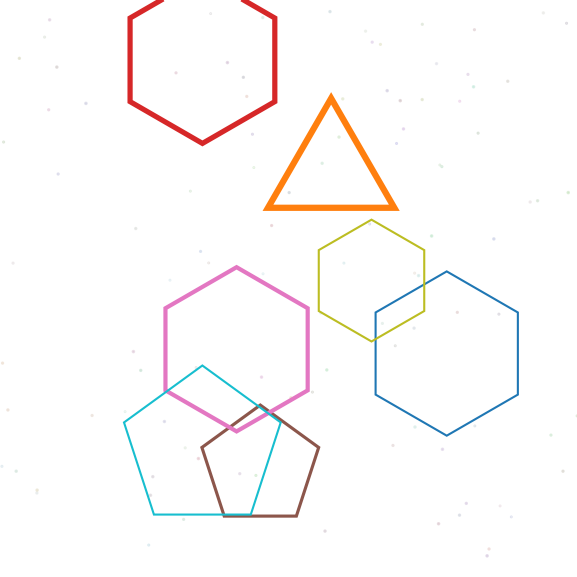[{"shape": "hexagon", "thickness": 1, "radius": 0.71, "center": [0.774, 0.387]}, {"shape": "triangle", "thickness": 3, "radius": 0.63, "center": [0.573, 0.702]}, {"shape": "hexagon", "thickness": 2.5, "radius": 0.72, "center": [0.351, 0.896]}, {"shape": "pentagon", "thickness": 1.5, "radius": 0.53, "center": [0.451, 0.191]}, {"shape": "hexagon", "thickness": 2, "radius": 0.71, "center": [0.41, 0.394]}, {"shape": "hexagon", "thickness": 1, "radius": 0.53, "center": [0.643, 0.513]}, {"shape": "pentagon", "thickness": 1, "radius": 0.71, "center": [0.35, 0.224]}]